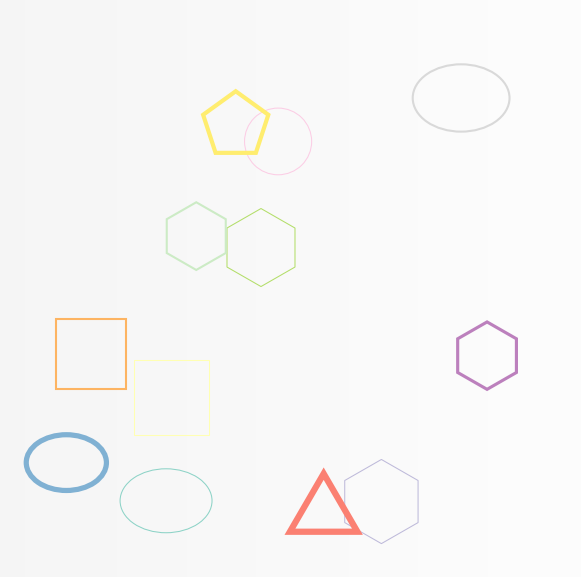[{"shape": "oval", "thickness": 0.5, "radius": 0.4, "center": [0.286, 0.132]}, {"shape": "square", "thickness": 0.5, "radius": 0.32, "center": [0.295, 0.311]}, {"shape": "hexagon", "thickness": 0.5, "radius": 0.36, "center": [0.656, 0.131]}, {"shape": "triangle", "thickness": 3, "radius": 0.34, "center": [0.557, 0.112]}, {"shape": "oval", "thickness": 2.5, "radius": 0.34, "center": [0.114, 0.198]}, {"shape": "square", "thickness": 1, "radius": 0.3, "center": [0.156, 0.387]}, {"shape": "hexagon", "thickness": 0.5, "radius": 0.34, "center": [0.449, 0.57]}, {"shape": "circle", "thickness": 0.5, "radius": 0.29, "center": [0.478, 0.754]}, {"shape": "oval", "thickness": 1, "radius": 0.42, "center": [0.793, 0.829]}, {"shape": "hexagon", "thickness": 1.5, "radius": 0.29, "center": [0.838, 0.383]}, {"shape": "hexagon", "thickness": 1, "radius": 0.29, "center": [0.338, 0.59]}, {"shape": "pentagon", "thickness": 2, "radius": 0.29, "center": [0.406, 0.782]}]